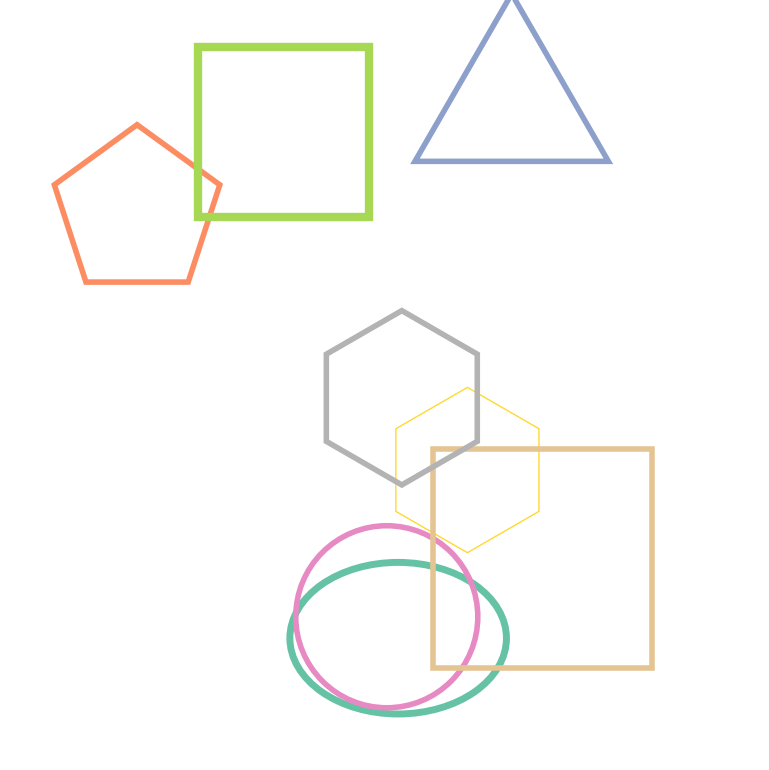[{"shape": "oval", "thickness": 2.5, "radius": 0.7, "center": [0.517, 0.171]}, {"shape": "pentagon", "thickness": 2, "radius": 0.56, "center": [0.178, 0.725]}, {"shape": "triangle", "thickness": 2, "radius": 0.73, "center": [0.665, 0.863]}, {"shape": "circle", "thickness": 2, "radius": 0.59, "center": [0.502, 0.199]}, {"shape": "square", "thickness": 3, "radius": 0.55, "center": [0.368, 0.829]}, {"shape": "hexagon", "thickness": 0.5, "radius": 0.54, "center": [0.607, 0.39]}, {"shape": "square", "thickness": 2, "radius": 0.71, "center": [0.704, 0.275]}, {"shape": "hexagon", "thickness": 2, "radius": 0.57, "center": [0.522, 0.483]}]